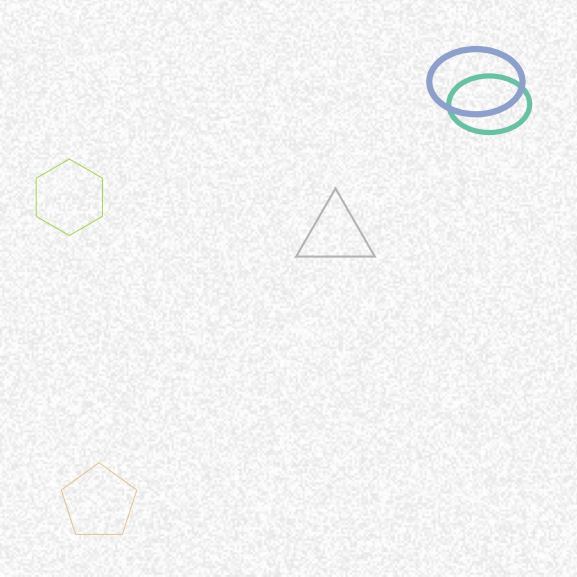[{"shape": "oval", "thickness": 2.5, "radius": 0.35, "center": [0.847, 0.819]}, {"shape": "oval", "thickness": 3, "radius": 0.4, "center": [0.824, 0.858]}, {"shape": "hexagon", "thickness": 0.5, "radius": 0.33, "center": [0.12, 0.658]}, {"shape": "pentagon", "thickness": 0.5, "radius": 0.34, "center": [0.171, 0.129]}, {"shape": "triangle", "thickness": 1, "radius": 0.39, "center": [0.581, 0.594]}]